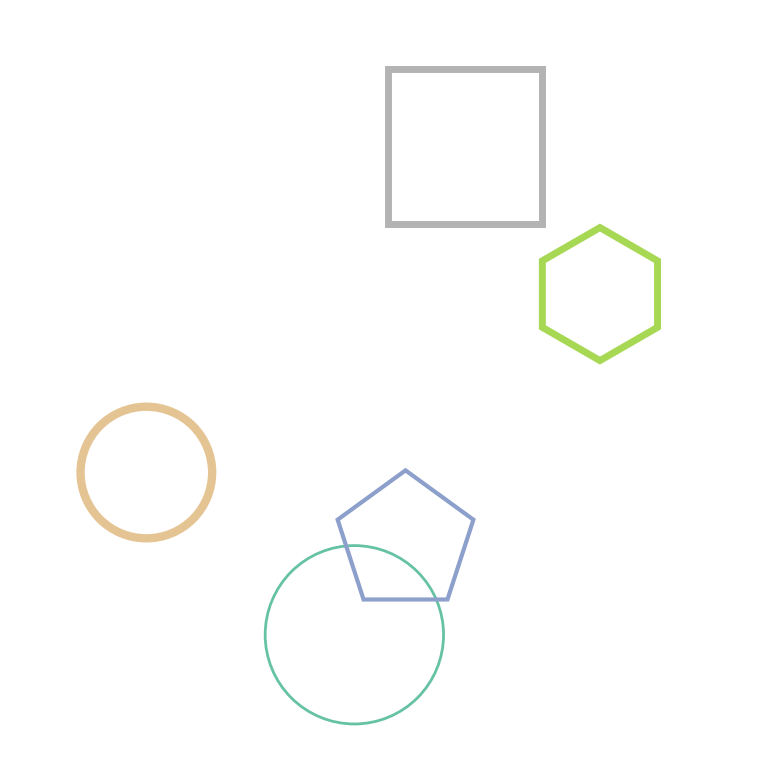[{"shape": "circle", "thickness": 1, "radius": 0.58, "center": [0.46, 0.176]}, {"shape": "pentagon", "thickness": 1.5, "radius": 0.46, "center": [0.527, 0.296]}, {"shape": "hexagon", "thickness": 2.5, "radius": 0.43, "center": [0.779, 0.618]}, {"shape": "circle", "thickness": 3, "radius": 0.43, "center": [0.19, 0.386]}, {"shape": "square", "thickness": 2.5, "radius": 0.5, "center": [0.604, 0.81]}]